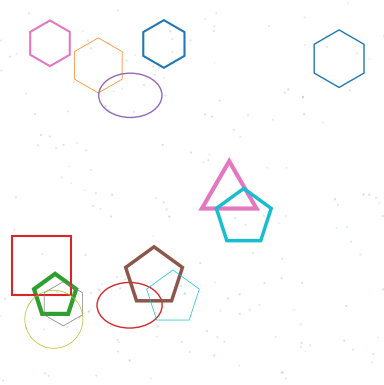[{"shape": "hexagon", "thickness": 1.5, "radius": 0.31, "center": [0.426, 0.886]}, {"shape": "hexagon", "thickness": 1, "radius": 0.37, "center": [0.881, 0.848]}, {"shape": "hexagon", "thickness": 0.5, "radius": 0.36, "center": [0.255, 0.83]}, {"shape": "pentagon", "thickness": 3, "radius": 0.29, "center": [0.143, 0.231]}, {"shape": "oval", "thickness": 1, "radius": 0.42, "center": [0.337, 0.207]}, {"shape": "square", "thickness": 1.5, "radius": 0.38, "center": [0.108, 0.31]}, {"shape": "oval", "thickness": 1, "radius": 0.41, "center": [0.339, 0.752]}, {"shape": "pentagon", "thickness": 2.5, "radius": 0.39, "center": [0.4, 0.281]}, {"shape": "triangle", "thickness": 3, "radius": 0.41, "center": [0.595, 0.499]}, {"shape": "hexagon", "thickness": 1.5, "radius": 0.3, "center": [0.13, 0.888]}, {"shape": "hexagon", "thickness": 0.5, "radius": 0.29, "center": [0.165, 0.211]}, {"shape": "circle", "thickness": 0.5, "radius": 0.38, "center": [0.14, 0.171]}, {"shape": "pentagon", "thickness": 2.5, "radius": 0.37, "center": [0.633, 0.436]}, {"shape": "pentagon", "thickness": 0.5, "radius": 0.36, "center": [0.449, 0.227]}]